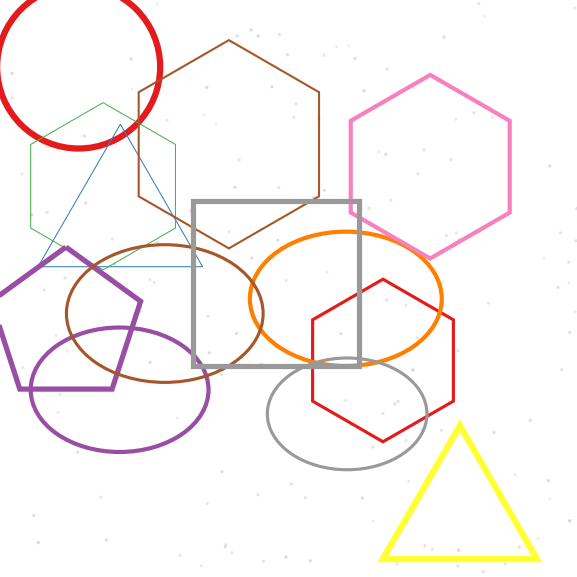[{"shape": "circle", "thickness": 3, "radius": 0.71, "center": [0.136, 0.883]}, {"shape": "hexagon", "thickness": 1.5, "radius": 0.7, "center": [0.663, 0.375]}, {"shape": "triangle", "thickness": 0.5, "radius": 0.82, "center": [0.208, 0.62]}, {"shape": "hexagon", "thickness": 0.5, "radius": 0.72, "center": [0.178, 0.677]}, {"shape": "oval", "thickness": 2, "radius": 0.77, "center": [0.207, 0.324]}, {"shape": "pentagon", "thickness": 2.5, "radius": 0.68, "center": [0.114, 0.435]}, {"shape": "oval", "thickness": 2, "radius": 0.83, "center": [0.599, 0.482]}, {"shape": "triangle", "thickness": 3, "radius": 0.77, "center": [0.796, 0.108]}, {"shape": "hexagon", "thickness": 1, "radius": 0.9, "center": [0.396, 0.749]}, {"shape": "oval", "thickness": 1.5, "radius": 0.85, "center": [0.285, 0.456]}, {"shape": "hexagon", "thickness": 2, "radius": 0.79, "center": [0.745, 0.71]}, {"shape": "oval", "thickness": 1.5, "radius": 0.69, "center": [0.601, 0.282]}, {"shape": "square", "thickness": 2.5, "radius": 0.72, "center": [0.478, 0.508]}]